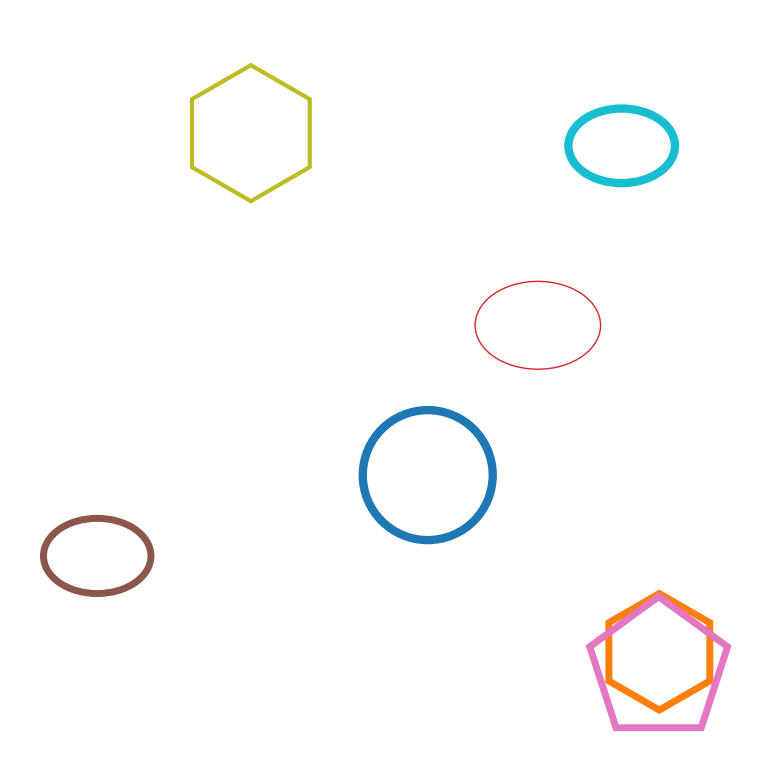[{"shape": "circle", "thickness": 3, "radius": 0.42, "center": [0.556, 0.383]}, {"shape": "hexagon", "thickness": 2.5, "radius": 0.38, "center": [0.856, 0.153]}, {"shape": "oval", "thickness": 0.5, "radius": 0.41, "center": [0.699, 0.578]}, {"shape": "oval", "thickness": 2.5, "radius": 0.35, "center": [0.126, 0.278]}, {"shape": "pentagon", "thickness": 2.5, "radius": 0.47, "center": [0.855, 0.131]}, {"shape": "hexagon", "thickness": 1.5, "radius": 0.44, "center": [0.326, 0.827]}, {"shape": "oval", "thickness": 3, "radius": 0.35, "center": [0.807, 0.811]}]